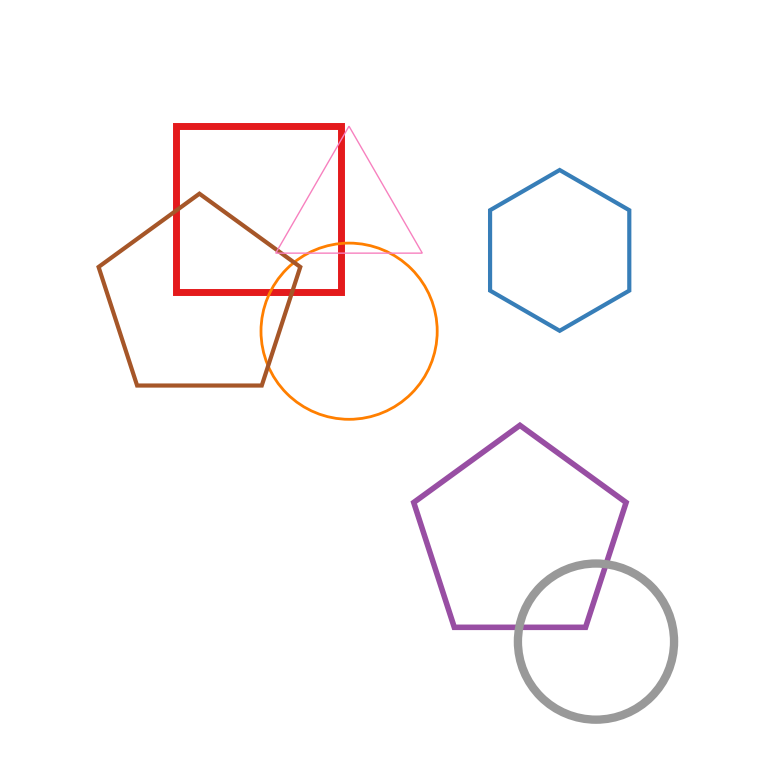[{"shape": "square", "thickness": 2.5, "radius": 0.54, "center": [0.336, 0.729]}, {"shape": "hexagon", "thickness": 1.5, "radius": 0.52, "center": [0.727, 0.675]}, {"shape": "pentagon", "thickness": 2, "radius": 0.73, "center": [0.675, 0.303]}, {"shape": "circle", "thickness": 1, "radius": 0.57, "center": [0.453, 0.57]}, {"shape": "pentagon", "thickness": 1.5, "radius": 0.69, "center": [0.259, 0.611]}, {"shape": "triangle", "thickness": 0.5, "radius": 0.55, "center": [0.453, 0.726]}, {"shape": "circle", "thickness": 3, "radius": 0.51, "center": [0.774, 0.167]}]